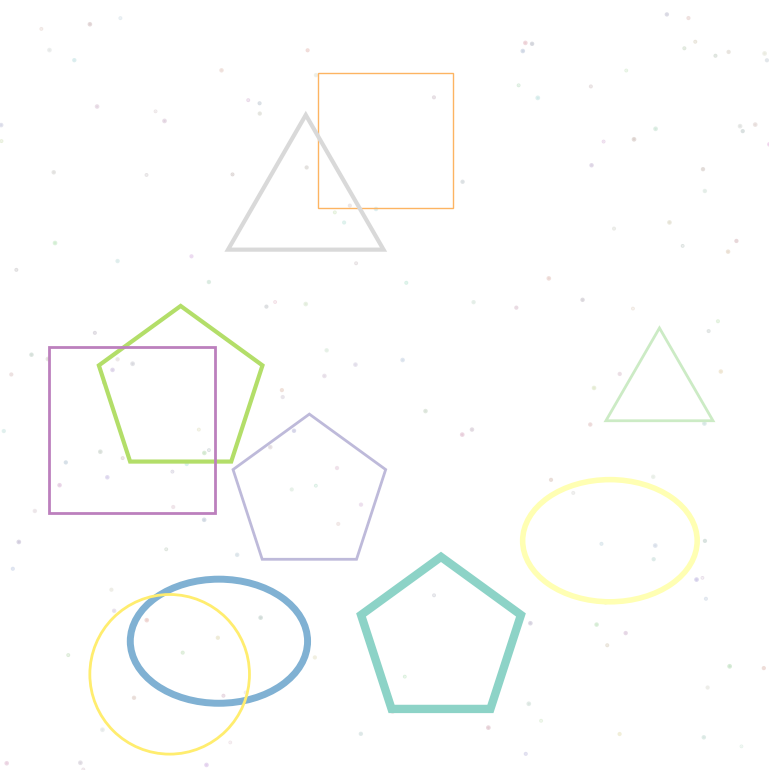[{"shape": "pentagon", "thickness": 3, "radius": 0.55, "center": [0.573, 0.168]}, {"shape": "oval", "thickness": 2, "radius": 0.57, "center": [0.792, 0.298]}, {"shape": "pentagon", "thickness": 1, "radius": 0.52, "center": [0.402, 0.358]}, {"shape": "oval", "thickness": 2.5, "radius": 0.58, "center": [0.284, 0.167]}, {"shape": "square", "thickness": 0.5, "radius": 0.44, "center": [0.501, 0.817]}, {"shape": "pentagon", "thickness": 1.5, "radius": 0.56, "center": [0.235, 0.491]}, {"shape": "triangle", "thickness": 1.5, "radius": 0.58, "center": [0.397, 0.734]}, {"shape": "square", "thickness": 1, "radius": 0.54, "center": [0.172, 0.442]}, {"shape": "triangle", "thickness": 1, "radius": 0.4, "center": [0.856, 0.494]}, {"shape": "circle", "thickness": 1, "radius": 0.52, "center": [0.22, 0.124]}]